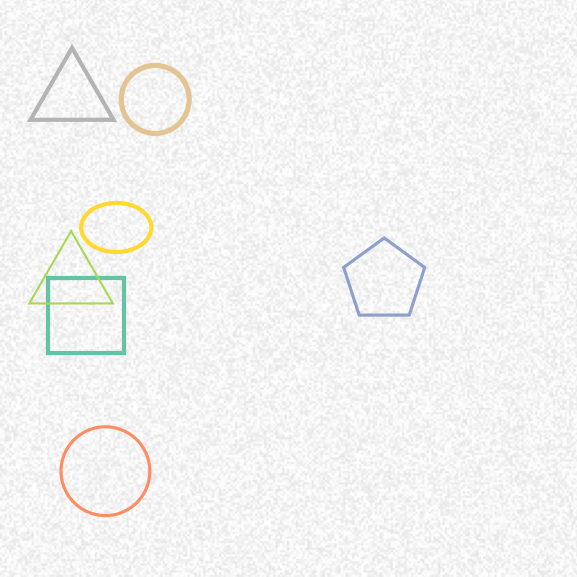[{"shape": "square", "thickness": 2, "radius": 0.32, "center": [0.149, 0.453]}, {"shape": "circle", "thickness": 1.5, "radius": 0.38, "center": [0.183, 0.183]}, {"shape": "pentagon", "thickness": 1.5, "radius": 0.37, "center": [0.665, 0.513]}, {"shape": "triangle", "thickness": 1, "radius": 0.42, "center": [0.123, 0.515]}, {"shape": "oval", "thickness": 2, "radius": 0.3, "center": [0.201, 0.605]}, {"shape": "circle", "thickness": 2.5, "radius": 0.29, "center": [0.269, 0.827]}, {"shape": "triangle", "thickness": 2, "radius": 0.42, "center": [0.125, 0.833]}]